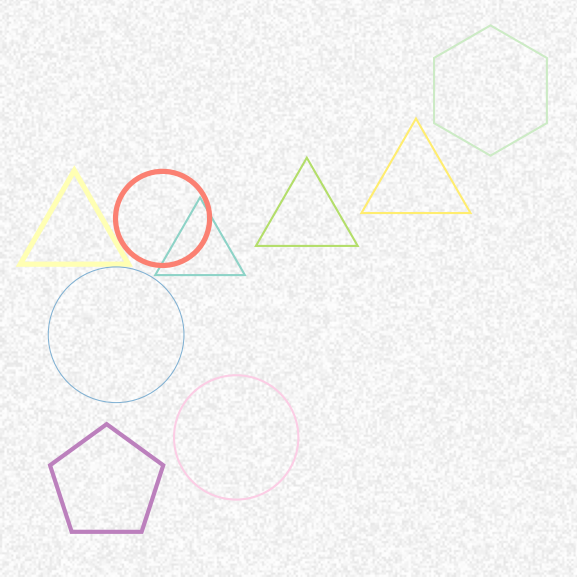[{"shape": "triangle", "thickness": 1, "radius": 0.45, "center": [0.346, 0.568]}, {"shape": "triangle", "thickness": 2.5, "radius": 0.54, "center": [0.129, 0.596]}, {"shape": "circle", "thickness": 2.5, "radius": 0.41, "center": [0.282, 0.621]}, {"shape": "circle", "thickness": 0.5, "radius": 0.59, "center": [0.201, 0.419]}, {"shape": "triangle", "thickness": 1, "radius": 0.51, "center": [0.531, 0.624]}, {"shape": "circle", "thickness": 1, "radius": 0.54, "center": [0.409, 0.242]}, {"shape": "pentagon", "thickness": 2, "radius": 0.52, "center": [0.185, 0.162]}, {"shape": "hexagon", "thickness": 1, "radius": 0.56, "center": [0.849, 0.842]}, {"shape": "triangle", "thickness": 1, "radius": 0.55, "center": [0.72, 0.685]}]